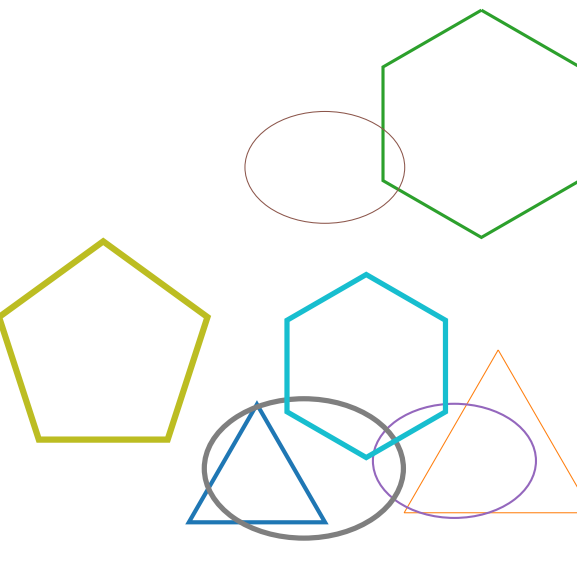[{"shape": "triangle", "thickness": 2, "radius": 0.68, "center": [0.445, 0.163]}, {"shape": "triangle", "thickness": 0.5, "radius": 0.94, "center": [0.863, 0.205]}, {"shape": "hexagon", "thickness": 1.5, "radius": 0.98, "center": [0.834, 0.785]}, {"shape": "oval", "thickness": 1, "radius": 0.71, "center": [0.787, 0.201]}, {"shape": "oval", "thickness": 0.5, "radius": 0.69, "center": [0.562, 0.709]}, {"shape": "oval", "thickness": 2.5, "radius": 0.86, "center": [0.526, 0.188]}, {"shape": "pentagon", "thickness": 3, "radius": 0.95, "center": [0.179, 0.391]}, {"shape": "hexagon", "thickness": 2.5, "radius": 0.79, "center": [0.634, 0.365]}]